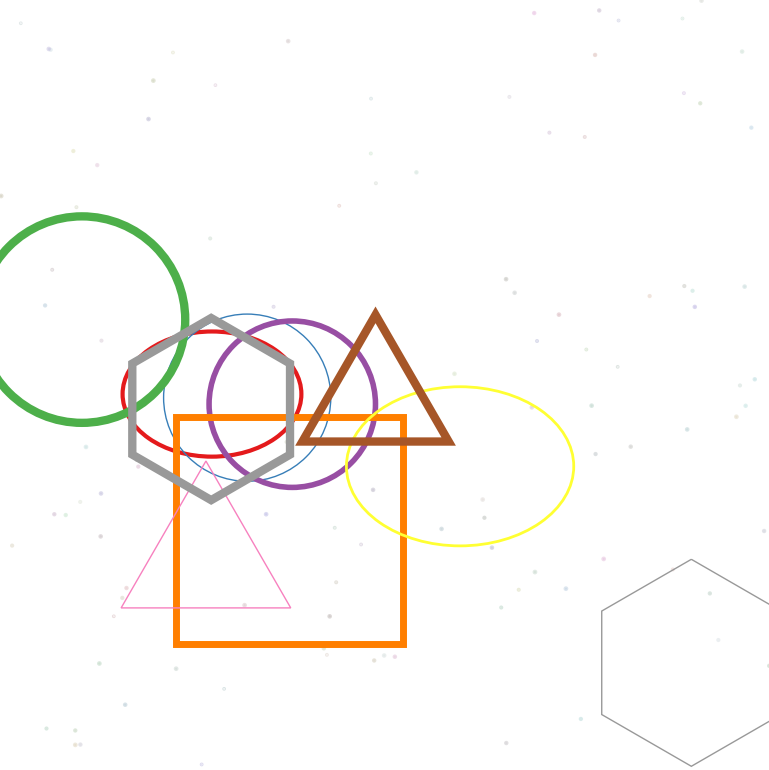[{"shape": "oval", "thickness": 1.5, "radius": 0.58, "center": [0.275, 0.488]}, {"shape": "circle", "thickness": 0.5, "radius": 0.54, "center": [0.321, 0.484]}, {"shape": "circle", "thickness": 3, "radius": 0.67, "center": [0.106, 0.585]}, {"shape": "circle", "thickness": 2, "radius": 0.54, "center": [0.38, 0.475]}, {"shape": "square", "thickness": 2.5, "radius": 0.74, "center": [0.376, 0.311]}, {"shape": "oval", "thickness": 1, "radius": 0.74, "center": [0.598, 0.394]}, {"shape": "triangle", "thickness": 3, "radius": 0.55, "center": [0.488, 0.481]}, {"shape": "triangle", "thickness": 0.5, "radius": 0.64, "center": [0.267, 0.274]}, {"shape": "hexagon", "thickness": 0.5, "radius": 0.67, "center": [0.898, 0.139]}, {"shape": "hexagon", "thickness": 3, "radius": 0.59, "center": [0.274, 0.469]}]